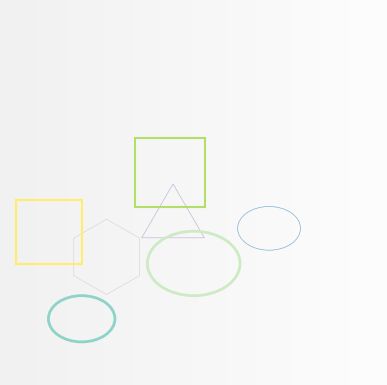[{"shape": "oval", "thickness": 2, "radius": 0.43, "center": [0.211, 0.172]}, {"shape": "triangle", "thickness": 0.5, "radius": 0.47, "center": [0.447, 0.429]}, {"shape": "oval", "thickness": 0.5, "radius": 0.41, "center": [0.694, 0.407]}, {"shape": "square", "thickness": 1.5, "radius": 0.45, "center": [0.439, 0.552]}, {"shape": "hexagon", "thickness": 0.5, "radius": 0.49, "center": [0.275, 0.333]}, {"shape": "oval", "thickness": 2, "radius": 0.6, "center": [0.5, 0.316]}, {"shape": "square", "thickness": 1.5, "radius": 0.42, "center": [0.126, 0.397]}]